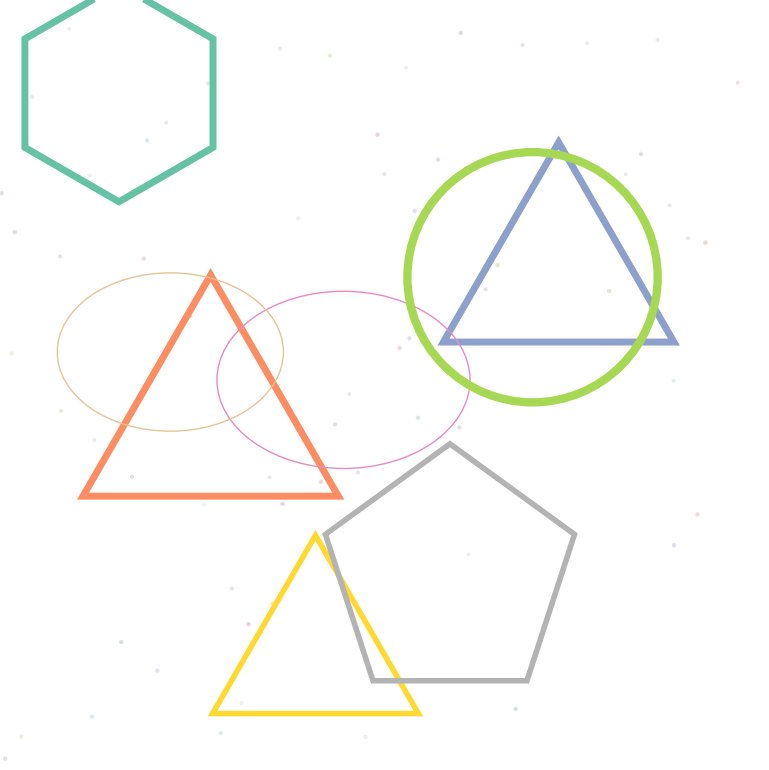[{"shape": "hexagon", "thickness": 2.5, "radius": 0.71, "center": [0.154, 0.879]}, {"shape": "triangle", "thickness": 2.5, "radius": 0.96, "center": [0.274, 0.451]}, {"shape": "triangle", "thickness": 2.5, "radius": 0.86, "center": [0.726, 0.642]}, {"shape": "oval", "thickness": 0.5, "radius": 0.82, "center": [0.446, 0.507]}, {"shape": "circle", "thickness": 3, "radius": 0.81, "center": [0.692, 0.64]}, {"shape": "triangle", "thickness": 2, "radius": 0.77, "center": [0.41, 0.15]}, {"shape": "oval", "thickness": 0.5, "radius": 0.73, "center": [0.221, 0.543]}, {"shape": "pentagon", "thickness": 2, "radius": 0.85, "center": [0.584, 0.253]}]